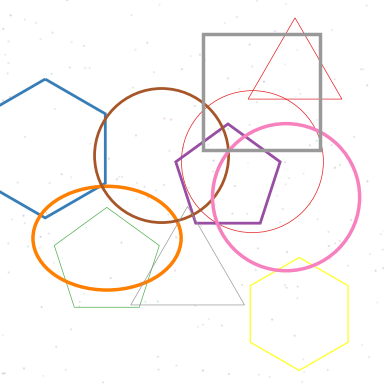[{"shape": "circle", "thickness": 0.5, "radius": 0.92, "center": [0.656, 0.58]}, {"shape": "triangle", "thickness": 0.5, "radius": 0.7, "center": [0.766, 0.813]}, {"shape": "hexagon", "thickness": 2, "radius": 0.9, "center": [0.117, 0.614]}, {"shape": "pentagon", "thickness": 0.5, "radius": 0.72, "center": [0.277, 0.318]}, {"shape": "pentagon", "thickness": 2, "radius": 0.71, "center": [0.592, 0.536]}, {"shape": "oval", "thickness": 2.5, "radius": 0.96, "center": [0.278, 0.381]}, {"shape": "hexagon", "thickness": 1, "radius": 0.73, "center": [0.777, 0.185]}, {"shape": "circle", "thickness": 2, "radius": 0.87, "center": [0.42, 0.596]}, {"shape": "circle", "thickness": 2.5, "radius": 0.96, "center": [0.743, 0.488]}, {"shape": "triangle", "thickness": 0.5, "radius": 0.85, "center": [0.487, 0.293]}, {"shape": "square", "thickness": 2.5, "radius": 0.76, "center": [0.679, 0.762]}]